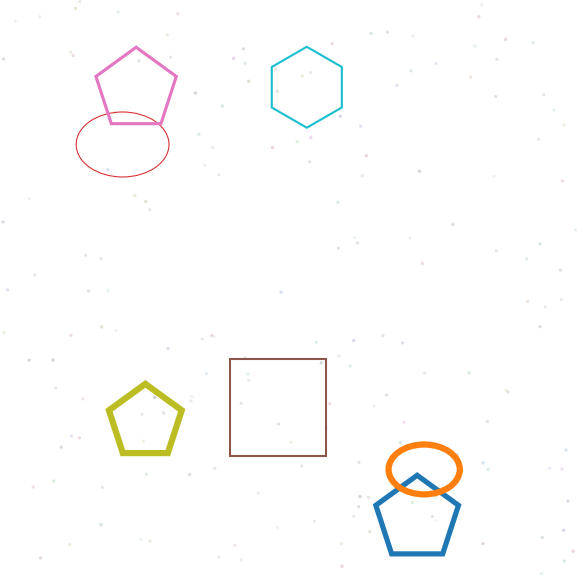[{"shape": "pentagon", "thickness": 2.5, "radius": 0.38, "center": [0.722, 0.101]}, {"shape": "oval", "thickness": 3, "radius": 0.31, "center": [0.734, 0.186]}, {"shape": "oval", "thickness": 0.5, "radius": 0.4, "center": [0.212, 0.749]}, {"shape": "square", "thickness": 1, "radius": 0.42, "center": [0.482, 0.294]}, {"shape": "pentagon", "thickness": 1.5, "radius": 0.37, "center": [0.236, 0.844]}, {"shape": "pentagon", "thickness": 3, "radius": 0.33, "center": [0.252, 0.268]}, {"shape": "hexagon", "thickness": 1, "radius": 0.35, "center": [0.531, 0.848]}]